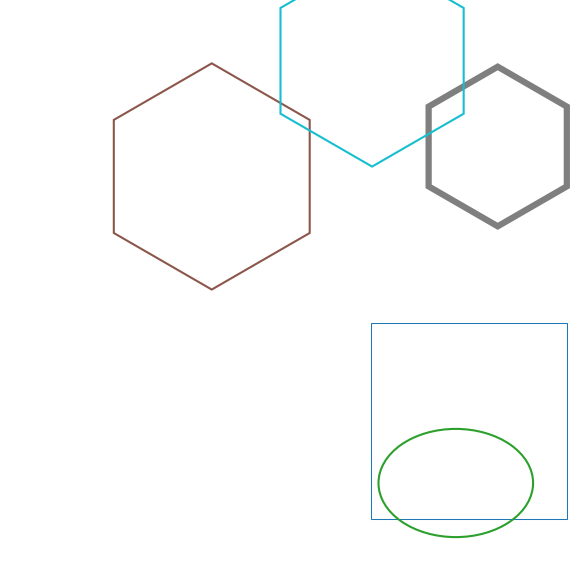[{"shape": "square", "thickness": 0.5, "radius": 0.85, "center": [0.812, 0.27]}, {"shape": "oval", "thickness": 1, "radius": 0.67, "center": [0.789, 0.163]}, {"shape": "hexagon", "thickness": 1, "radius": 0.98, "center": [0.367, 0.694]}, {"shape": "hexagon", "thickness": 3, "radius": 0.69, "center": [0.862, 0.745]}, {"shape": "hexagon", "thickness": 1, "radius": 0.92, "center": [0.644, 0.894]}]